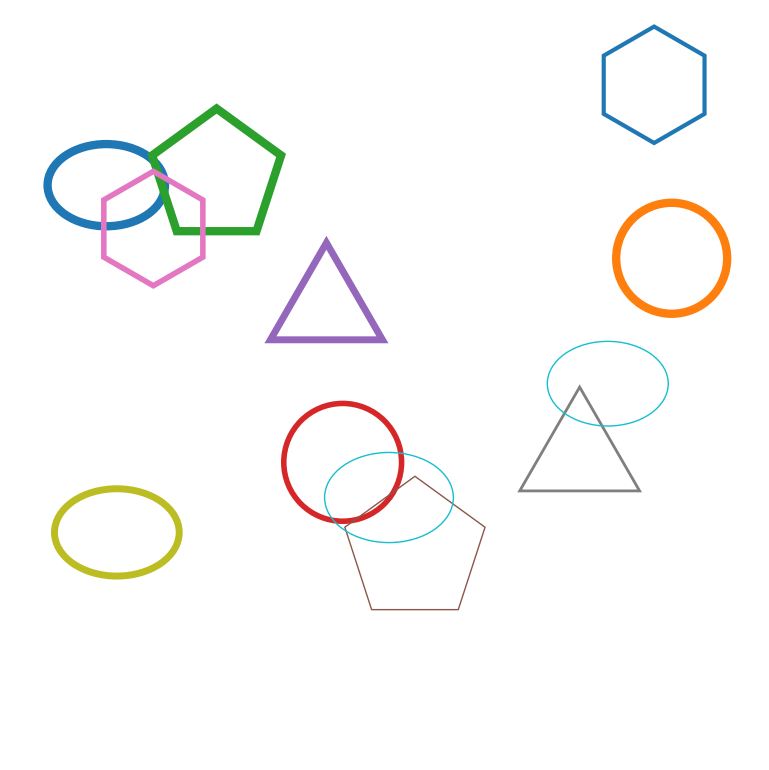[{"shape": "hexagon", "thickness": 1.5, "radius": 0.38, "center": [0.85, 0.89]}, {"shape": "oval", "thickness": 3, "radius": 0.38, "center": [0.138, 0.76]}, {"shape": "circle", "thickness": 3, "radius": 0.36, "center": [0.872, 0.665]}, {"shape": "pentagon", "thickness": 3, "radius": 0.44, "center": [0.281, 0.771]}, {"shape": "circle", "thickness": 2, "radius": 0.38, "center": [0.445, 0.4]}, {"shape": "triangle", "thickness": 2.5, "radius": 0.42, "center": [0.424, 0.601]}, {"shape": "pentagon", "thickness": 0.5, "radius": 0.48, "center": [0.539, 0.286]}, {"shape": "hexagon", "thickness": 2, "radius": 0.37, "center": [0.199, 0.703]}, {"shape": "triangle", "thickness": 1, "radius": 0.45, "center": [0.753, 0.407]}, {"shape": "oval", "thickness": 2.5, "radius": 0.41, "center": [0.152, 0.309]}, {"shape": "oval", "thickness": 0.5, "radius": 0.42, "center": [0.505, 0.354]}, {"shape": "oval", "thickness": 0.5, "radius": 0.39, "center": [0.789, 0.502]}]